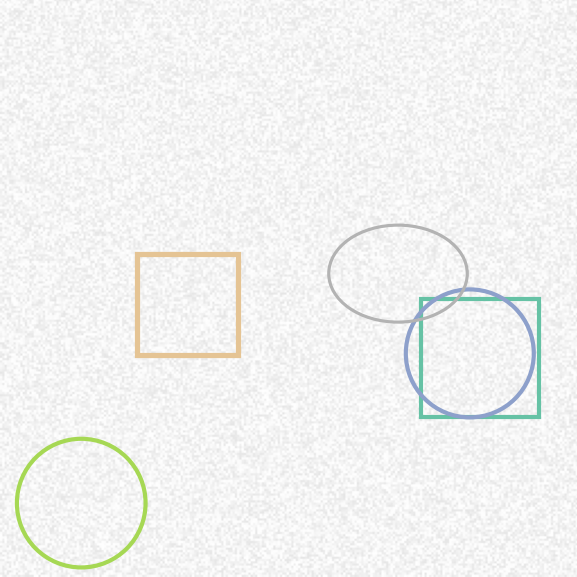[{"shape": "square", "thickness": 2, "radius": 0.51, "center": [0.832, 0.38]}, {"shape": "circle", "thickness": 2, "radius": 0.55, "center": [0.814, 0.387]}, {"shape": "circle", "thickness": 2, "radius": 0.56, "center": [0.141, 0.128]}, {"shape": "square", "thickness": 2.5, "radius": 0.44, "center": [0.325, 0.472]}, {"shape": "oval", "thickness": 1.5, "radius": 0.6, "center": [0.689, 0.525]}]